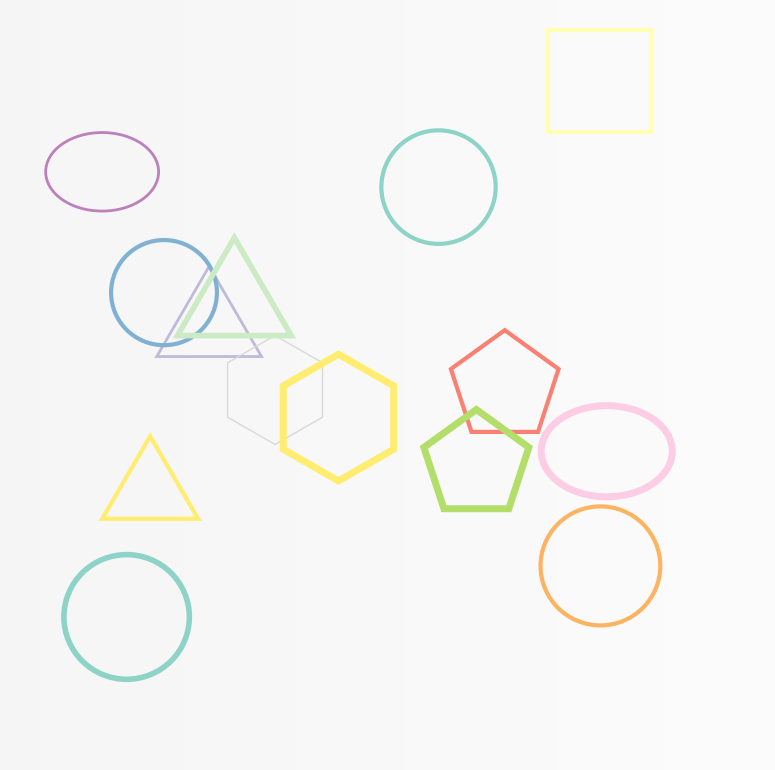[{"shape": "circle", "thickness": 1.5, "radius": 0.37, "center": [0.566, 0.757]}, {"shape": "circle", "thickness": 2, "radius": 0.4, "center": [0.163, 0.199]}, {"shape": "square", "thickness": 1.5, "radius": 0.33, "center": [0.774, 0.895]}, {"shape": "triangle", "thickness": 1, "radius": 0.39, "center": [0.27, 0.576]}, {"shape": "pentagon", "thickness": 1.5, "radius": 0.37, "center": [0.651, 0.498]}, {"shape": "circle", "thickness": 1.5, "radius": 0.34, "center": [0.212, 0.62]}, {"shape": "circle", "thickness": 1.5, "radius": 0.39, "center": [0.775, 0.265]}, {"shape": "pentagon", "thickness": 2.5, "radius": 0.36, "center": [0.615, 0.397]}, {"shape": "oval", "thickness": 2.5, "radius": 0.42, "center": [0.783, 0.414]}, {"shape": "hexagon", "thickness": 0.5, "radius": 0.35, "center": [0.355, 0.494]}, {"shape": "oval", "thickness": 1, "radius": 0.36, "center": [0.132, 0.777]}, {"shape": "triangle", "thickness": 2, "radius": 0.42, "center": [0.302, 0.607]}, {"shape": "hexagon", "thickness": 2.5, "radius": 0.41, "center": [0.437, 0.458]}, {"shape": "triangle", "thickness": 1.5, "radius": 0.36, "center": [0.194, 0.362]}]